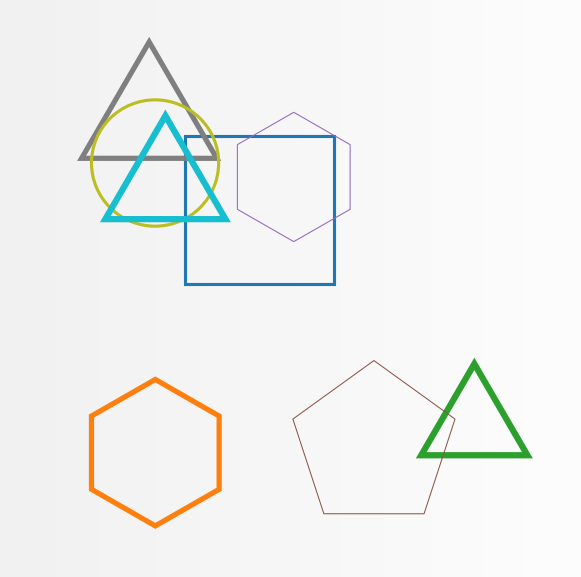[{"shape": "square", "thickness": 1.5, "radius": 0.64, "center": [0.447, 0.636]}, {"shape": "hexagon", "thickness": 2.5, "radius": 0.63, "center": [0.267, 0.215]}, {"shape": "triangle", "thickness": 3, "radius": 0.53, "center": [0.816, 0.264]}, {"shape": "hexagon", "thickness": 0.5, "radius": 0.56, "center": [0.505, 0.693]}, {"shape": "pentagon", "thickness": 0.5, "radius": 0.73, "center": [0.643, 0.228]}, {"shape": "triangle", "thickness": 2.5, "radius": 0.67, "center": [0.257, 0.792]}, {"shape": "circle", "thickness": 1.5, "radius": 0.55, "center": [0.267, 0.717]}, {"shape": "triangle", "thickness": 3, "radius": 0.6, "center": [0.285, 0.679]}]